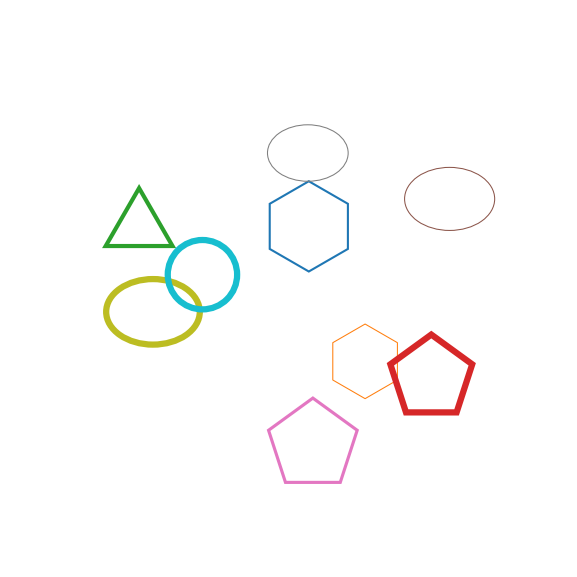[{"shape": "hexagon", "thickness": 1, "radius": 0.39, "center": [0.535, 0.607]}, {"shape": "hexagon", "thickness": 0.5, "radius": 0.32, "center": [0.632, 0.373]}, {"shape": "triangle", "thickness": 2, "radius": 0.33, "center": [0.241, 0.607]}, {"shape": "pentagon", "thickness": 3, "radius": 0.37, "center": [0.747, 0.345]}, {"shape": "oval", "thickness": 0.5, "radius": 0.39, "center": [0.779, 0.655]}, {"shape": "pentagon", "thickness": 1.5, "radius": 0.4, "center": [0.542, 0.229]}, {"shape": "oval", "thickness": 0.5, "radius": 0.35, "center": [0.533, 0.734]}, {"shape": "oval", "thickness": 3, "radius": 0.41, "center": [0.265, 0.459]}, {"shape": "circle", "thickness": 3, "radius": 0.3, "center": [0.351, 0.523]}]